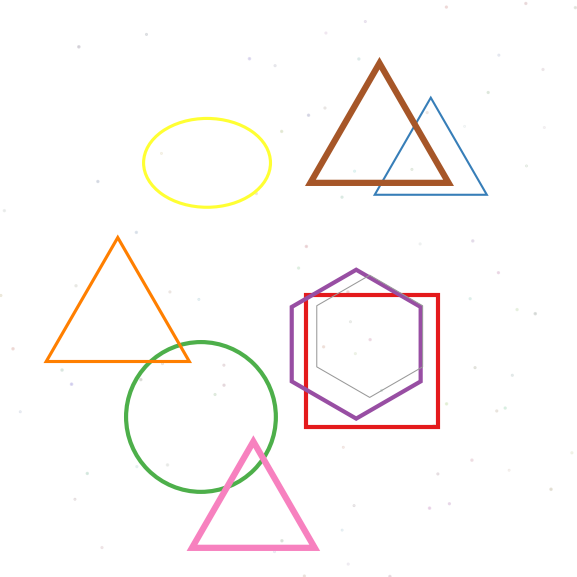[{"shape": "square", "thickness": 2, "radius": 0.57, "center": [0.644, 0.374]}, {"shape": "triangle", "thickness": 1, "radius": 0.56, "center": [0.746, 0.718]}, {"shape": "circle", "thickness": 2, "radius": 0.65, "center": [0.348, 0.277]}, {"shape": "hexagon", "thickness": 2, "radius": 0.64, "center": [0.617, 0.403]}, {"shape": "triangle", "thickness": 1.5, "radius": 0.72, "center": [0.204, 0.445]}, {"shape": "oval", "thickness": 1.5, "radius": 0.55, "center": [0.358, 0.717]}, {"shape": "triangle", "thickness": 3, "radius": 0.69, "center": [0.657, 0.752]}, {"shape": "triangle", "thickness": 3, "radius": 0.61, "center": [0.439, 0.112]}, {"shape": "hexagon", "thickness": 0.5, "radius": 0.53, "center": [0.64, 0.417]}]